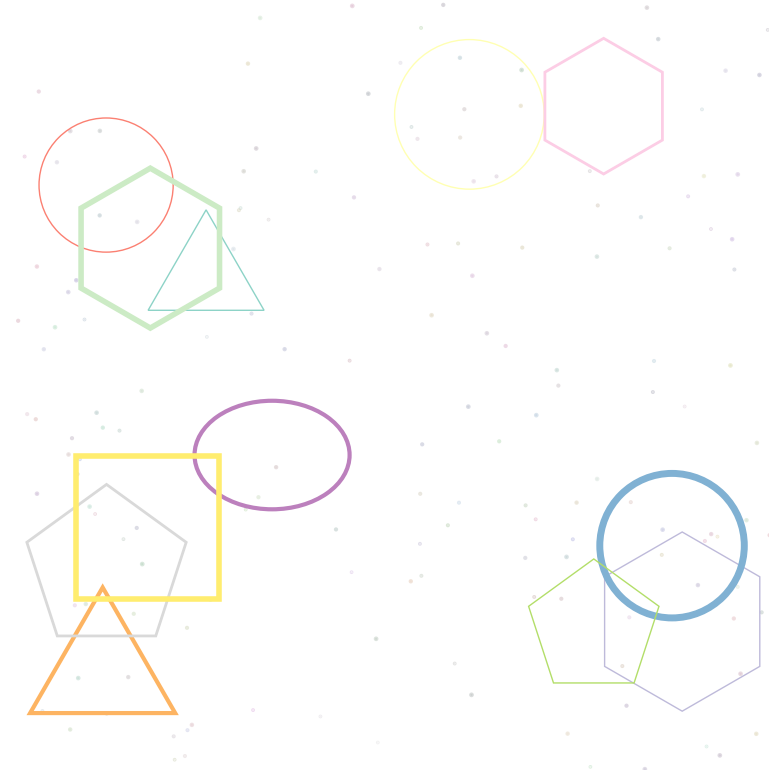[{"shape": "triangle", "thickness": 0.5, "radius": 0.43, "center": [0.268, 0.64]}, {"shape": "circle", "thickness": 0.5, "radius": 0.49, "center": [0.61, 0.851]}, {"shape": "hexagon", "thickness": 0.5, "radius": 0.58, "center": [0.886, 0.193]}, {"shape": "circle", "thickness": 0.5, "radius": 0.44, "center": [0.138, 0.76]}, {"shape": "circle", "thickness": 2.5, "radius": 0.47, "center": [0.873, 0.291]}, {"shape": "triangle", "thickness": 1.5, "radius": 0.54, "center": [0.133, 0.128]}, {"shape": "pentagon", "thickness": 0.5, "radius": 0.45, "center": [0.771, 0.185]}, {"shape": "hexagon", "thickness": 1, "radius": 0.44, "center": [0.784, 0.862]}, {"shape": "pentagon", "thickness": 1, "radius": 0.54, "center": [0.138, 0.262]}, {"shape": "oval", "thickness": 1.5, "radius": 0.5, "center": [0.353, 0.409]}, {"shape": "hexagon", "thickness": 2, "radius": 0.52, "center": [0.195, 0.678]}, {"shape": "square", "thickness": 2, "radius": 0.46, "center": [0.191, 0.314]}]